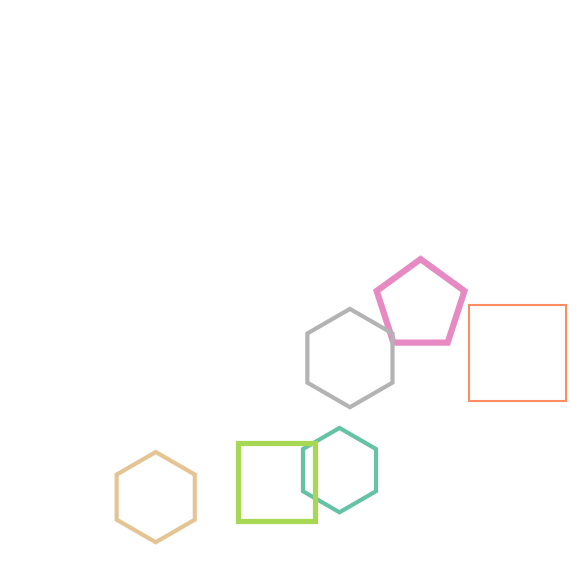[{"shape": "hexagon", "thickness": 2, "radius": 0.37, "center": [0.588, 0.185]}, {"shape": "square", "thickness": 1, "radius": 0.42, "center": [0.896, 0.388]}, {"shape": "pentagon", "thickness": 3, "radius": 0.4, "center": [0.728, 0.471]}, {"shape": "square", "thickness": 2.5, "radius": 0.33, "center": [0.479, 0.165]}, {"shape": "hexagon", "thickness": 2, "radius": 0.39, "center": [0.27, 0.138]}, {"shape": "hexagon", "thickness": 2, "radius": 0.43, "center": [0.606, 0.379]}]